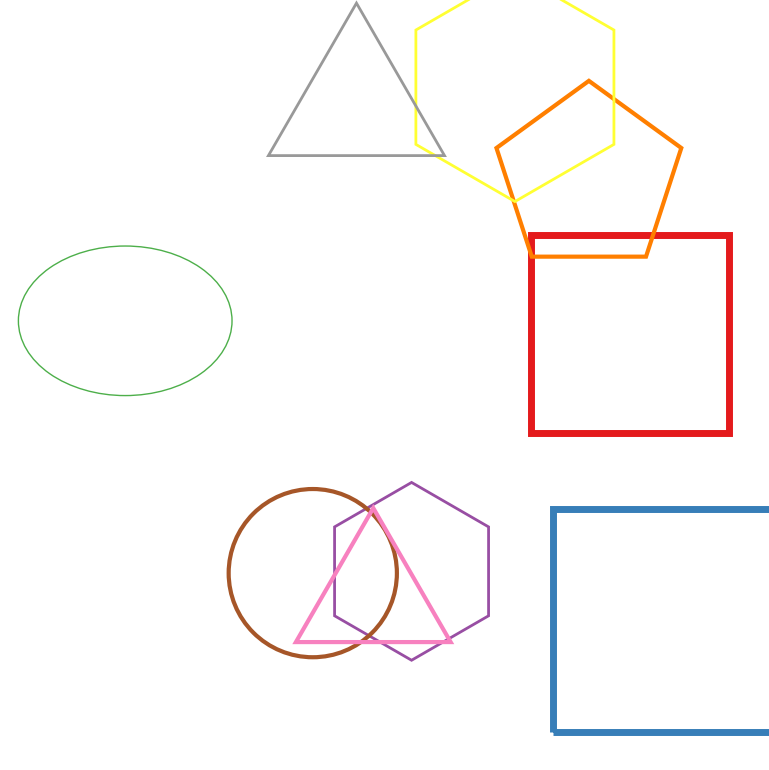[{"shape": "square", "thickness": 2.5, "radius": 0.64, "center": [0.818, 0.566]}, {"shape": "square", "thickness": 2.5, "radius": 0.72, "center": [0.863, 0.194]}, {"shape": "oval", "thickness": 0.5, "radius": 0.69, "center": [0.163, 0.583]}, {"shape": "hexagon", "thickness": 1, "radius": 0.58, "center": [0.535, 0.258]}, {"shape": "pentagon", "thickness": 1.5, "radius": 0.63, "center": [0.765, 0.769]}, {"shape": "hexagon", "thickness": 1, "radius": 0.74, "center": [0.669, 0.887]}, {"shape": "circle", "thickness": 1.5, "radius": 0.55, "center": [0.406, 0.256]}, {"shape": "triangle", "thickness": 1.5, "radius": 0.58, "center": [0.485, 0.224]}, {"shape": "triangle", "thickness": 1, "radius": 0.66, "center": [0.463, 0.864]}]